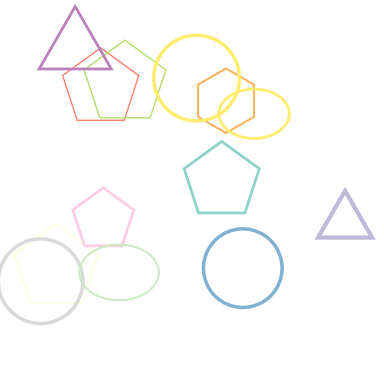[{"shape": "pentagon", "thickness": 2, "radius": 0.51, "center": [0.576, 0.53]}, {"shape": "pentagon", "thickness": 0.5, "radius": 0.57, "center": [0.146, 0.305]}, {"shape": "triangle", "thickness": 3, "radius": 0.41, "center": [0.896, 0.423]}, {"shape": "pentagon", "thickness": 1, "radius": 0.52, "center": [0.262, 0.772]}, {"shape": "circle", "thickness": 2.5, "radius": 0.51, "center": [0.631, 0.303]}, {"shape": "hexagon", "thickness": 1.5, "radius": 0.42, "center": [0.587, 0.738]}, {"shape": "pentagon", "thickness": 1, "radius": 0.56, "center": [0.325, 0.784]}, {"shape": "pentagon", "thickness": 2, "radius": 0.42, "center": [0.268, 0.429]}, {"shape": "circle", "thickness": 2.5, "radius": 0.55, "center": [0.106, 0.27]}, {"shape": "triangle", "thickness": 2, "radius": 0.54, "center": [0.195, 0.875]}, {"shape": "oval", "thickness": 1.5, "radius": 0.52, "center": [0.309, 0.292]}, {"shape": "oval", "thickness": 2, "radius": 0.46, "center": [0.66, 0.705]}, {"shape": "circle", "thickness": 2.5, "radius": 0.56, "center": [0.511, 0.797]}]